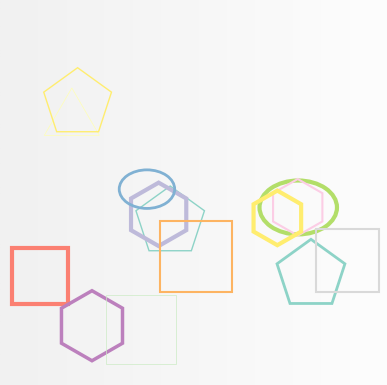[{"shape": "pentagon", "thickness": 1, "radius": 0.46, "center": [0.439, 0.424]}, {"shape": "pentagon", "thickness": 2, "radius": 0.46, "center": [0.803, 0.286]}, {"shape": "triangle", "thickness": 0.5, "radius": 0.41, "center": [0.185, 0.689]}, {"shape": "hexagon", "thickness": 3, "radius": 0.41, "center": [0.409, 0.443]}, {"shape": "square", "thickness": 3, "radius": 0.37, "center": [0.103, 0.282]}, {"shape": "oval", "thickness": 2, "radius": 0.36, "center": [0.379, 0.509]}, {"shape": "square", "thickness": 1.5, "radius": 0.46, "center": [0.507, 0.334]}, {"shape": "oval", "thickness": 3, "radius": 0.5, "center": [0.77, 0.461]}, {"shape": "hexagon", "thickness": 1.5, "radius": 0.37, "center": [0.768, 0.462]}, {"shape": "square", "thickness": 1.5, "radius": 0.41, "center": [0.897, 0.323]}, {"shape": "hexagon", "thickness": 2.5, "radius": 0.45, "center": [0.237, 0.154]}, {"shape": "square", "thickness": 0.5, "radius": 0.45, "center": [0.364, 0.144]}, {"shape": "pentagon", "thickness": 1, "radius": 0.46, "center": [0.2, 0.732]}, {"shape": "hexagon", "thickness": 3, "radius": 0.35, "center": [0.716, 0.434]}]